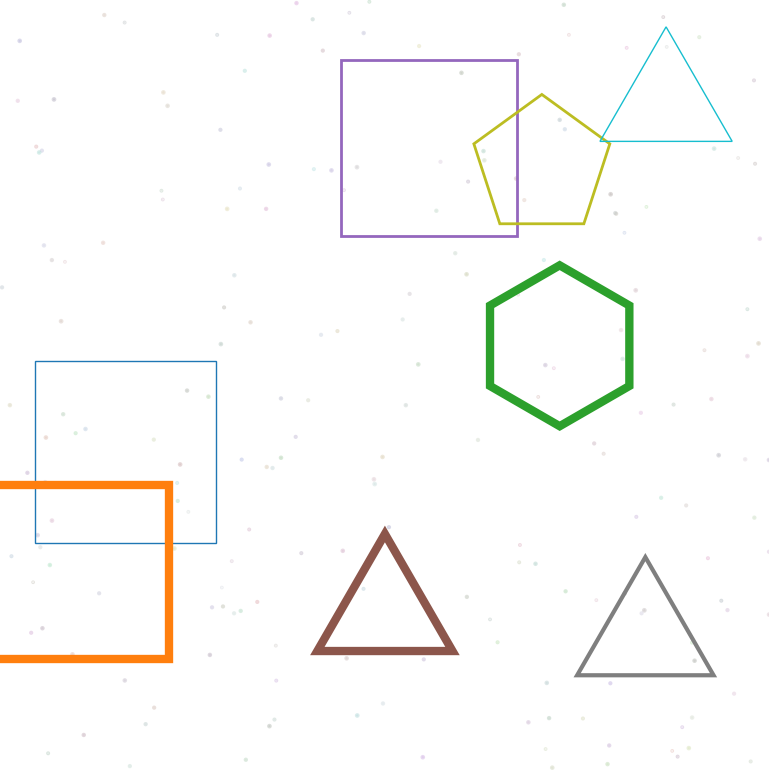[{"shape": "square", "thickness": 0.5, "radius": 0.59, "center": [0.163, 0.413]}, {"shape": "square", "thickness": 3, "radius": 0.56, "center": [0.106, 0.257]}, {"shape": "hexagon", "thickness": 3, "radius": 0.52, "center": [0.727, 0.551]}, {"shape": "square", "thickness": 1, "radius": 0.57, "center": [0.557, 0.808]}, {"shape": "triangle", "thickness": 3, "radius": 0.51, "center": [0.5, 0.205]}, {"shape": "triangle", "thickness": 1.5, "radius": 0.51, "center": [0.838, 0.174]}, {"shape": "pentagon", "thickness": 1, "radius": 0.46, "center": [0.704, 0.784]}, {"shape": "triangle", "thickness": 0.5, "radius": 0.5, "center": [0.865, 0.866]}]